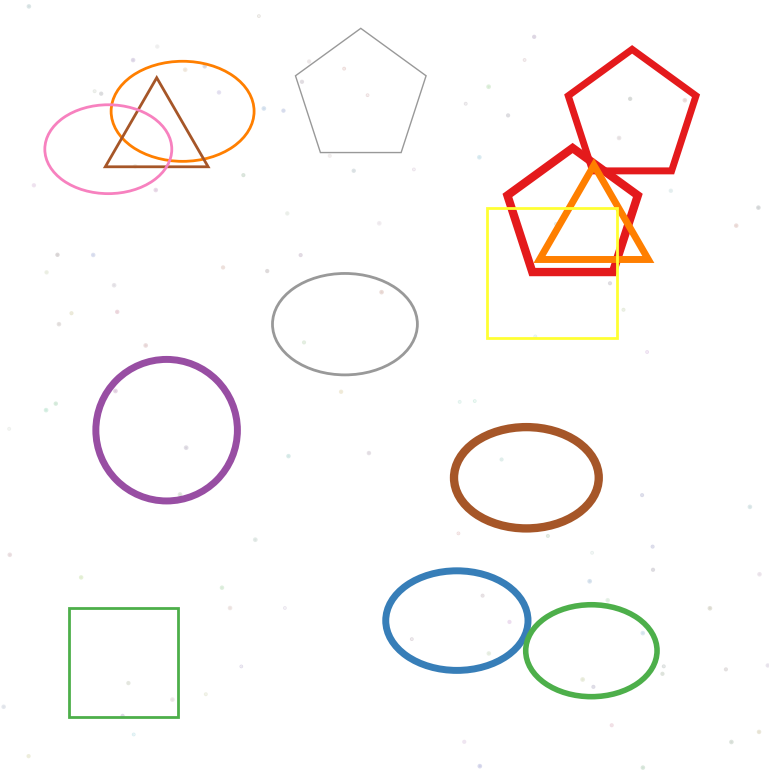[{"shape": "pentagon", "thickness": 3, "radius": 0.45, "center": [0.744, 0.719]}, {"shape": "pentagon", "thickness": 2.5, "radius": 0.44, "center": [0.821, 0.849]}, {"shape": "oval", "thickness": 2.5, "radius": 0.46, "center": [0.593, 0.194]}, {"shape": "square", "thickness": 1, "radius": 0.35, "center": [0.16, 0.139]}, {"shape": "oval", "thickness": 2, "radius": 0.43, "center": [0.768, 0.155]}, {"shape": "circle", "thickness": 2.5, "radius": 0.46, "center": [0.216, 0.441]}, {"shape": "triangle", "thickness": 2.5, "radius": 0.41, "center": [0.771, 0.704]}, {"shape": "oval", "thickness": 1, "radius": 0.46, "center": [0.237, 0.855]}, {"shape": "square", "thickness": 1, "radius": 0.42, "center": [0.717, 0.646]}, {"shape": "triangle", "thickness": 1, "radius": 0.39, "center": [0.204, 0.822]}, {"shape": "oval", "thickness": 3, "radius": 0.47, "center": [0.684, 0.38]}, {"shape": "oval", "thickness": 1, "radius": 0.41, "center": [0.141, 0.806]}, {"shape": "pentagon", "thickness": 0.5, "radius": 0.45, "center": [0.469, 0.874]}, {"shape": "oval", "thickness": 1, "radius": 0.47, "center": [0.448, 0.579]}]